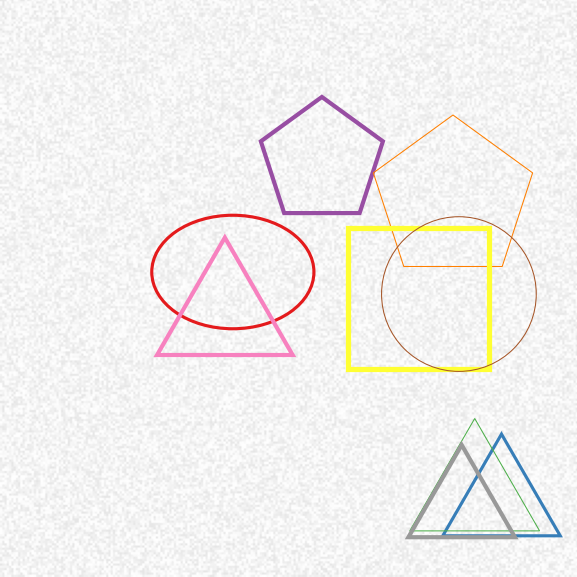[{"shape": "oval", "thickness": 1.5, "radius": 0.7, "center": [0.403, 0.528]}, {"shape": "triangle", "thickness": 1.5, "radius": 0.59, "center": [0.868, 0.13]}, {"shape": "triangle", "thickness": 0.5, "radius": 0.65, "center": [0.822, 0.145]}, {"shape": "pentagon", "thickness": 2, "radius": 0.56, "center": [0.557, 0.72]}, {"shape": "pentagon", "thickness": 0.5, "radius": 0.72, "center": [0.784, 0.655]}, {"shape": "square", "thickness": 2.5, "radius": 0.61, "center": [0.725, 0.483]}, {"shape": "circle", "thickness": 0.5, "radius": 0.67, "center": [0.795, 0.49]}, {"shape": "triangle", "thickness": 2, "radius": 0.68, "center": [0.389, 0.452]}, {"shape": "triangle", "thickness": 2, "radius": 0.53, "center": [0.799, 0.122]}]